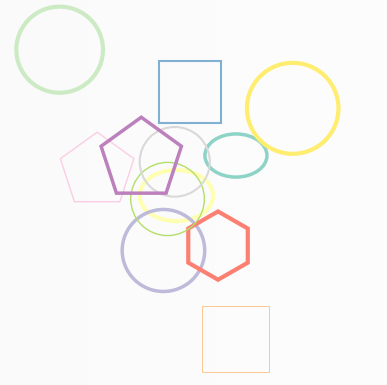[{"shape": "oval", "thickness": 2.5, "radius": 0.4, "center": [0.609, 0.596]}, {"shape": "oval", "thickness": 3, "radius": 0.47, "center": [0.455, 0.492]}, {"shape": "circle", "thickness": 2.5, "radius": 0.53, "center": [0.422, 0.349]}, {"shape": "hexagon", "thickness": 3, "radius": 0.44, "center": [0.563, 0.362]}, {"shape": "square", "thickness": 1.5, "radius": 0.4, "center": [0.49, 0.762]}, {"shape": "square", "thickness": 0.5, "radius": 0.43, "center": [0.608, 0.118]}, {"shape": "circle", "thickness": 1, "radius": 0.48, "center": [0.432, 0.483]}, {"shape": "pentagon", "thickness": 1, "radius": 0.5, "center": [0.251, 0.557]}, {"shape": "circle", "thickness": 1.5, "radius": 0.45, "center": [0.451, 0.58]}, {"shape": "pentagon", "thickness": 2.5, "radius": 0.54, "center": [0.365, 0.586]}, {"shape": "circle", "thickness": 3, "radius": 0.56, "center": [0.154, 0.871]}, {"shape": "circle", "thickness": 3, "radius": 0.59, "center": [0.755, 0.719]}]